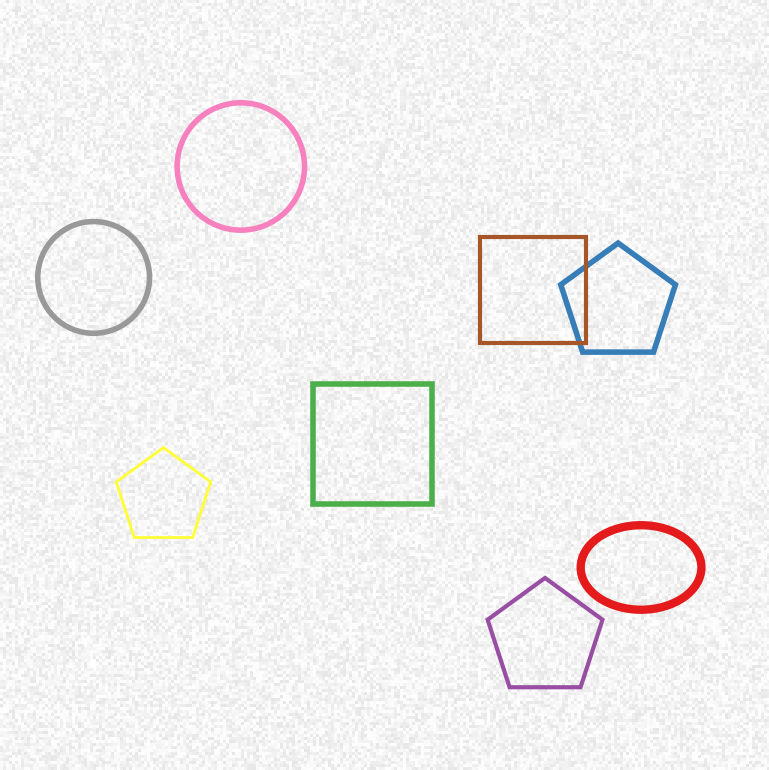[{"shape": "oval", "thickness": 3, "radius": 0.39, "center": [0.833, 0.263]}, {"shape": "pentagon", "thickness": 2, "radius": 0.39, "center": [0.803, 0.606]}, {"shape": "square", "thickness": 2, "radius": 0.39, "center": [0.484, 0.423]}, {"shape": "pentagon", "thickness": 1.5, "radius": 0.39, "center": [0.708, 0.171]}, {"shape": "pentagon", "thickness": 1, "radius": 0.32, "center": [0.212, 0.354]}, {"shape": "square", "thickness": 1.5, "radius": 0.35, "center": [0.693, 0.624]}, {"shape": "circle", "thickness": 2, "radius": 0.41, "center": [0.313, 0.784]}, {"shape": "circle", "thickness": 2, "radius": 0.36, "center": [0.122, 0.64]}]